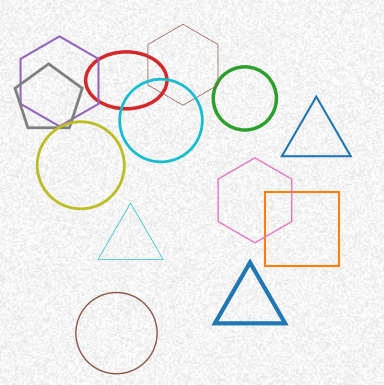[{"shape": "triangle", "thickness": 3, "radius": 0.53, "center": [0.649, 0.213]}, {"shape": "triangle", "thickness": 1.5, "radius": 0.52, "center": [0.822, 0.646]}, {"shape": "square", "thickness": 1.5, "radius": 0.48, "center": [0.784, 0.405]}, {"shape": "circle", "thickness": 2.5, "radius": 0.41, "center": [0.636, 0.744]}, {"shape": "oval", "thickness": 2.5, "radius": 0.53, "center": [0.328, 0.791]}, {"shape": "hexagon", "thickness": 1.5, "radius": 0.58, "center": [0.155, 0.789]}, {"shape": "circle", "thickness": 1, "radius": 0.53, "center": [0.303, 0.135]}, {"shape": "hexagon", "thickness": 0.5, "radius": 0.53, "center": [0.475, 0.832]}, {"shape": "hexagon", "thickness": 1, "radius": 0.55, "center": [0.662, 0.48]}, {"shape": "pentagon", "thickness": 2, "radius": 0.46, "center": [0.126, 0.742]}, {"shape": "circle", "thickness": 2, "radius": 0.57, "center": [0.21, 0.571]}, {"shape": "circle", "thickness": 2, "radius": 0.54, "center": [0.418, 0.687]}, {"shape": "triangle", "thickness": 0.5, "radius": 0.49, "center": [0.339, 0.375]}]